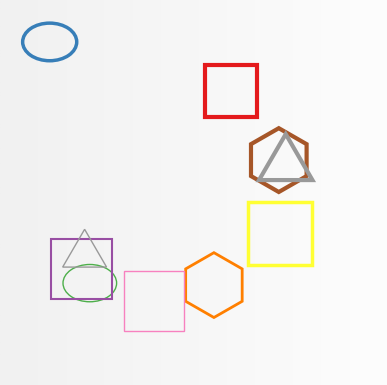[{"shape": "square", "thickness": 3, "radius": 0.34, "center": [0.596, 0.764]}, {"shape": "oval", "thickness": 2.5, "radius": 0.35, "center": [0.128, 0.891]}, {"shape": "oval", "thickness": 1, "radius": 0.35, "center": [0.232, 0.265]}, {"shape": "square", "thickness": 1.5, "radius": 0.39, "center": [0.211, 0.302]}, {"shape": "hexagon", "thickness": 2, "radius": 0.42, "center": [0.552, 0.26]}, {"shape": "square", "thickness": 2.5, "radius": 0.41, "center": [0.723, 0.394]}, {"shape": "hexagon", "thickness": 3, "radius": 0.41, "center": [0.719, 0.584]}, {"shape": "square", "thickness": 1, "radius": 0.39, "center": [0.396, 0.218]}, {"shape": "triangle", "thickness": 3, "radius": 0.4, "center": [0.737, 0.572]}, {"shape": "triangle", "thickness": 1, "radius": 0.33, "center": [0.218, 0.339]}]